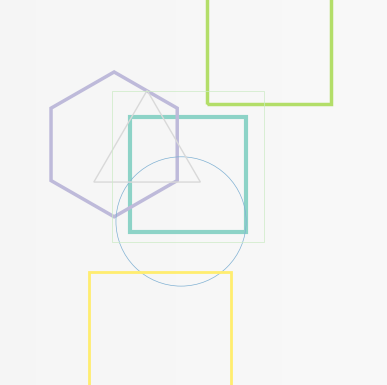[{"shape": "square", "thickness": 3, "radius": 0.74, "center": [0.486, 0.546]}, {"shape": "hexagon", "thickness": 2.5, "radius": 0.94, "center": [0.295, 0.625]}, {"shape": "circle", "thickness": 0.5, "radius": 0.84, "center": [0.467, 0.425]}, {"shape": "square", "thickness": 2.5, "radius": 0.8, "center": [0.694, 0.891]}, {"shape": "triangle", "thickness": 1, "radius": 0.79, "center": [0.38, 0.606]}, {"shape": "square", "thickness": 0.5, "radius": 0.98, "center": [0.485, 0.568]}, {"shape": "square", "thickness": 2, "radius": 0.92, "center": [0.412, 0.11]}]